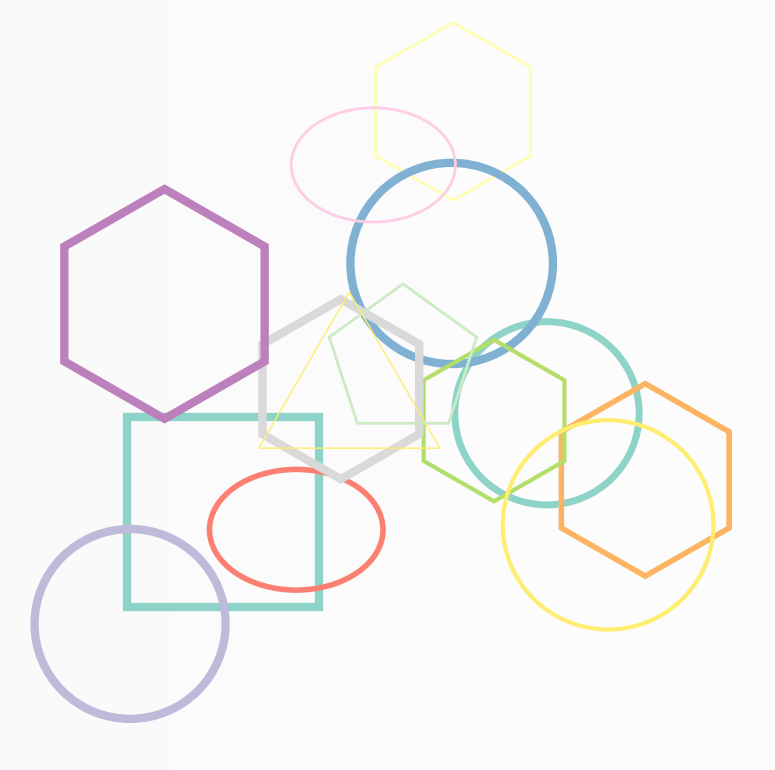[{"shape": "circle", "thickness": 2.5, "radius": 0.59, "center": [0.706, 0.463]}, {"shape": "square", "thickness": 3, "radius": 0.62, "center": [0.288, 0.335]}, {"shape": "hexagon", "thickness": 1, "radius": 0.58, "center": [0.585, 0.855]}, {"shape": "circle", "thickness": 3, "radius": 0.62, "center": [0.168, 0.19]}, {"shape": "oval", "thickness": 2, "radius": 0.56, "center": [0.382, 0.312]}, {"shape": "circle", "thickness": 3, "radius": 0.65, "center": [0.583, 0.658]}, {"shape": "hexagon", "thickness": 2, "radius": 0.62, "center": [0.833, 0.377]}, {"shape": "hexagon", "thickness": 1.5, "radius": 0.52, "center": [0.637, 0.454]}, {"shape": "oval", "thickness": 1, "radius": 0.53, "center": [0.482, 0.786]}, {"shape": "hexagon", "thickness": 3, "radius": 0.58, "center": [0.44, 0.495]}, {"shape": "hexagon", "thickness": 3, "radius": 0.75, "center": [0.212, 0.605]}, {"shape": "pentagon", "thickness": 1, "radius": 0.5, "center": [0.52, 0.531]}, {"shape": "triangle", "thickness": 0.5, "radius": 0.68, "center": [0.451, 0.486]}, {"shape": "circle", "thickness": 1.5, "radius": 0.68, "center": [0.785, 0.318]}]